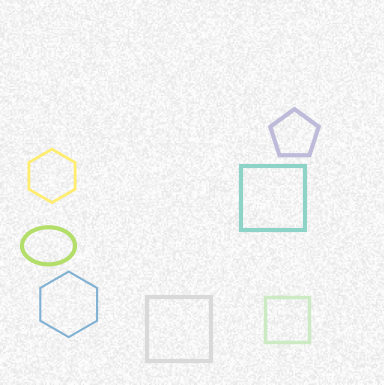[{"shape": "square", "thickness": 3, "radius": 0.42, "center": [0.708, 0.485]}, {"shape": "pentagon", "thickness": 3, "radius": 0.33, "center": [0.765, 0.65]}, {"shape": "hexagon", "thickness": 1.5, "radius": 0.43, "center": [0.178, 0.209]}, {"shape": "oval", "thickness": 3, "radius": 0.34, "center": [0.126, 0.362]}, {"shape": "square", "thickness": 3, "radius": 0.42, "center": [0.466, 0.145]}, {"shape": "square", "thickness": 2.5, "radius": 0.29, "center": [0.745, 0.169]}, {"shape": "hexagon", "thickness": 2, "radius": 0.35, "center": [0.135, 0.543]}]